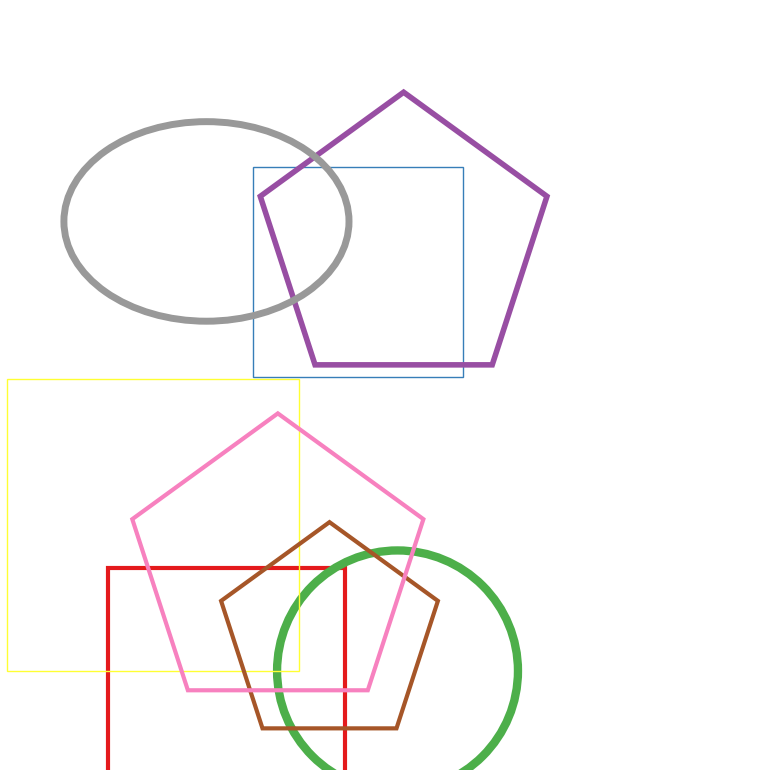[{"shape": "square", "thickness": 1.5, "radius": 0.77, "center": [0.295, 0.108]}, {"shape": "square", "thickness": 0.5, "radius": 0.68, "center": [0.465, 0.647]}, {"shape": "circle", "thickness": 3, "radius": 0.78, "center": [0.516, 0.129]}, {"shape": "pentagon", "thickness": 2, "radius": 0.98, "center": [0.524, 0.685]}, {"shape": "square", "thickness": 0.5, "radius": 0.95, "center": [0.198, 0.318]}, {"shape": "pentagon", "thickness": 1.5, "radius": 0.74, "center": [0.428, 0.174]}, {"shape": "pentagon", "thickness": 1.5, "radius": 0.99, "center": [0.361, 0.264]}, {"shape": "oval", "thickness": 2.5, "radius": 0.93, "center": [0.268, 0.712]}]